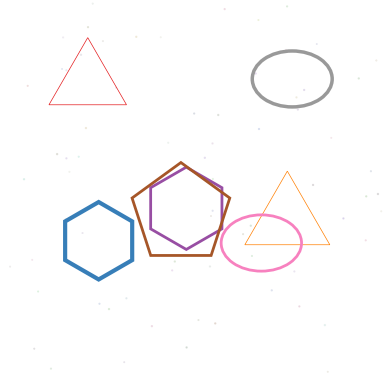[{"shape": "triangle", "thickness": 0.5, "radius": 0.58, "center": [0.228, 0.786]}, {"shape": "hexagon", "thickness": 3, "radius": 0.5, "center": [0.256, 0.375]}, {"shape": "hexagon", "thickness": 2, "radius": 0.53, "center": [0.484, 0.459]}, {"shape": "triangle", "thickness": 0.5, "radius": 0.64, "center": [0.746, 0.428]}, {"shape": "pentagon", "thickness": 2, "radius": 0.67, "center": [0.47, 0.444]}, {"shape": "oval", "thickness": 2, "radius": 0.52, "center": [0.679, 0.369]}, {"shape": "oval", "thickness": 2.5, "radius": 0.52, "center": [0.759, 0.795]}]